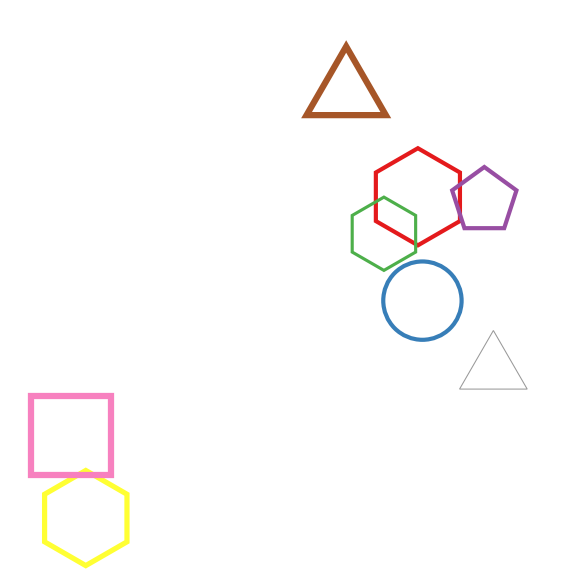[{"shape": "hexagon", "thickness": 2, "radius": 0.42, "center": [0.724, 0.658]}, {"shape": "circle", "thickness": 2, "radius": 0.34, "center": [0.731, 0.479]}, {"shape": "hexagon", "thickness": 1.5, "radius": 0.32, "center": [0.665, 0.594]}, {"shape": "pentagon", "thickness": 2, "radius": 0.29, "center": [0.839, 0.651]}, {"shape": "hexagon", "thickness": 2.5, "radius": 0.41, "center": [0.149, 0.102]}, {"shape": "triangle", "thickness": 3, "radius": 0.4, "center": [0.599, 0.839]}, {"shape": "square", "thickness": 3, "radius": 0.34, "center": [0.123, 0.245]}, {"shape": "triangle", "thickness": 0.5, "radius": 0.34, "center": [0.854, 0.359]}]